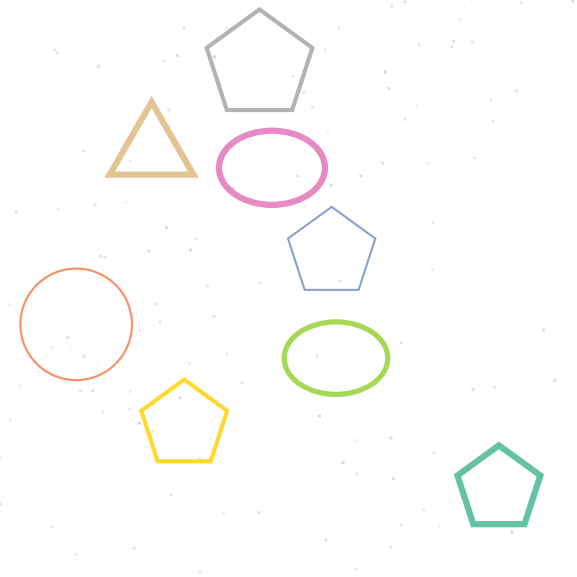[{"shape": "pentagon", "thickness": 3, "radius": 0.38, "center": [0.864, 0.152]}, {"shape": "circle", "thickness": 1, "radius": 0.48, "center": [0.132, 0.437]}, {"shape": "pentagon", "thickness": 1, "radius": 0.4, "center": [0.574, 0.561]}, {"shape": "oval", "thickness": 3, "radius": 0.46, "center": [0.471, 0.709]}, {"shape": "oval", "thickness": 2.5, "radius": 0.45, "center": [0.582, 0.379]}, {"shape": "pentagon", "thickness": 2, "radius": 0.39, "center": [0.319, 0.264]}, {"shape": "triangle", "thickness": 3, "radius": 0.42, "center": [0.262, 0.739]}, {"shape": "pentagon", "thickness": 2, "radius": 0.48, "center": [0.449, 0.886]}]